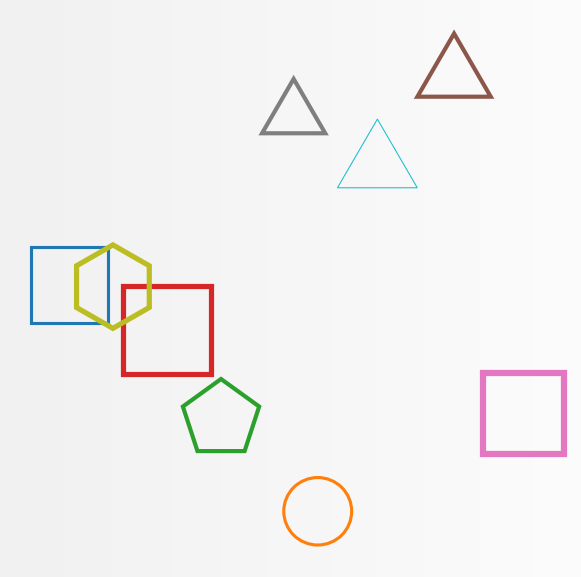[{"shape": "square", "thickness": 1.5, "radius": 0.33, "center": [0.12, 0.505]}, {"shape": "circle", "thickness": 1.5, "radius": 0.29, "center": [0.547, 0.114]}, {"shape": "pentagon", "thickness": 2, "radius": 0.34, "center": [0.38, 0.274]}, {"shape": "square", "thickness": 2.5, "radius": 0.38, "center": [0.288, 0.428]}, {"shape": "triangle", "thickness": 2, "radius": 0.36, "center": [0.781, 0.868]}, {"shape": "square", "thickness": 3, "radius": 0.35, "center": [0.9, 0.283]}, {"shape": "triangle", "thickness": 2, "radius": 0.31, "center": [0.505, 0.8]}, {"shape": "hexagon", "thickness": 2.5, "radius": 0.36, "center": [0.194, 0.503]}, {"shape": "triangle", "thickness": 0.5, "radius": 0.4, "center": [0.649, 0.714]}]